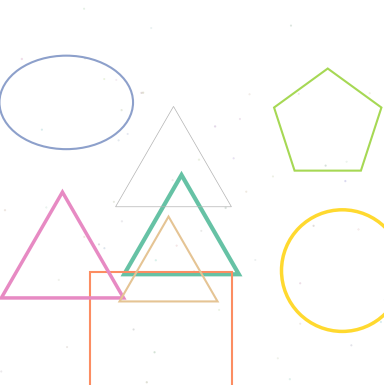[{"shape": "triangle", "thickness": 3, "radius": 0.86, "center": [0.471, 0.374]}, {"shape": "square", "thickness": 1.5, "radius": 0.92, "center": [0.418, 0.11]}, {"shape": "oval", "thickness": 1.5, "radius": 0.87, "center": [0.172, 0.734]}, {"shape": "triangle", "thickness": 2.5, "radius": 0.92, "center": [0.162, 0.318]}, {"shape": "pentagon", "thickness": 1.5, "radius": 0.73, "center": [0.851, 0.675]}, {"shape": "circle", "thickness": 2.5, "radius": 0.79, "center": [0.889, 0.297]}, {"shape": "triangle", "thickness": 1.5, "radius": 0.73, "center": [0.438, 0.291]}, {"shape": "triangle", "thickness": 0.5, "radius": 0.87, "center": [0.451, 0.55]}]